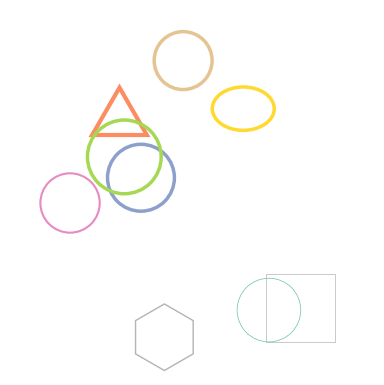[{"shape": "circle", "thickness": 0.5, "radius": 0.41, "center": [0.699, 0.195]}, {"shape": "triangle", "thickness": 3, "radius": 0.41, "center": [0.31, 0.69]}, {"shape": "circle", "thickness": 2.5, "radius": 0.43, "center": [0.366, 0.538]}, {"shape": "circle", "thickness": 1.5, "radius": 0.39, "center": [0.182, 0.473]}, {"shape": "circle", "thickness": 2.5, "radius": 0.48, "center": [0.323, 0.592]}, {"shape": "oval", "thickness": 2.5, "radius": 0.4, "center": [0.632, 0.718]}, {"shape": "circle", "thickness": 2.5, "radius": 0.38, "center": [0.476, 0.843]}, {"shape": "square", "thickness": 0.5, "radius": 0.44, "center": [0.781, 0.199]}, {"shape": "hexagon", "thickness": 1, "radius": 0.43, "center": [0.427, 0.124]}]